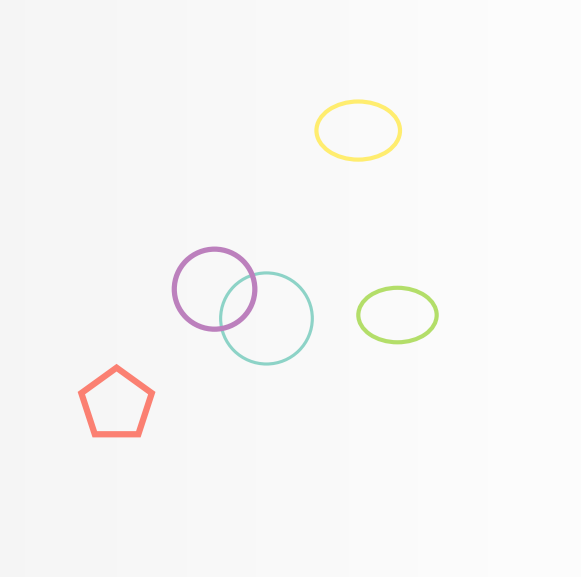[{"shape": "circle", "thickness": 1.5, "radius": 0.39, "center": [0.458, 0.448]}, {"shape": "pentagon", "thickness": 3, "radius": 0.32, "center": [0.201, 0.299]}, {"shape": "oval", "thickness": 2, "radius": 0.34, "center": [0.684, 0.454]}, {"shape": "circle", "thickness": 2.5, "radius": 0.35, "center": [0.369, 0.498]}, {"shape": "oval", "thickness": 2, "radius": 0.36, "center": [0.616, 0.773]}]